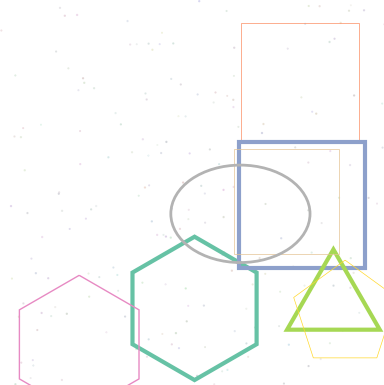[{"shape": "hexagon", "thickness": 3, "radius": 0.93, "center": [0.505, 0.199]}, {"shape": "square", "thickness": 0.5, "radius": 0.77, "center": [0.779, 0.787]}, {"shape": "square", "thickness": 3, "radius": 0.82, "center": [0.784, 0.468]}, {"shape": "hexagon", "thickness": 1, "radius": 0.9, "center": [0.206, 0.106]}, {"shape": "triangle", "thickness": 3, "radius": 0.69, "center": [0.866, 0.213]}, {"shape": "pentagon", "thickness": 0.5, "radius": 0.7, "center": [0.896, 0.184]}, {"shape": "square", "thickness": 0.5, "radius": 0.68, "center": [0.744, 0.476]}, {"shape": "oval", "thickness": 2, "radius": 0.9, "center": [0.624, 0.445]}]